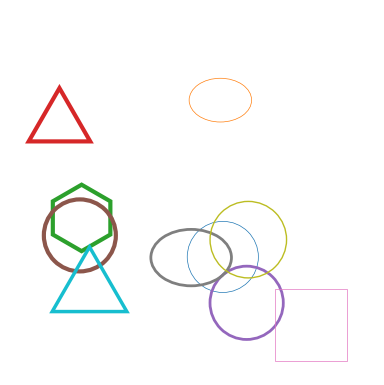[{"shape": "circle", "thickness": 0.5, "radius": 0.46, "center": [0.579, 0.333]}, {"shape": "oval", "thickness": 0.5, "radius": 0.41, "center": [0.572, 0.74]}, {"shape": "hexagon", "thickness": 3, "radius": 0.43, "center": [0.212, 0.434]}, {"shape": "triangle", "thickness": 3, "radius": 0.46, "center": [0.154, 0.679]}, {"shape": "circle", "thickness": 2, "radius": 0.48, "center": [0.641, 0.213]}, {"shape": "circle", "thickness": 3, "radius": 0.47, "center": [0.207, 0.389]}, {"shape": "square", "thickness": 0.5, "radius": 0.47, "center": [0.807, 0.156]}, {"shape": "oval", "thickness": 2, "radius": 0.52, "center": [0.497, 0.331]}, {"shape": "circle", "thickness": 1, "radius": 0.5, "center": [0.645, 0.377]}, {"shape": "triangle", "thickness": 2.5, "radius": 0.56, "center": [0.233, 0.247]}]